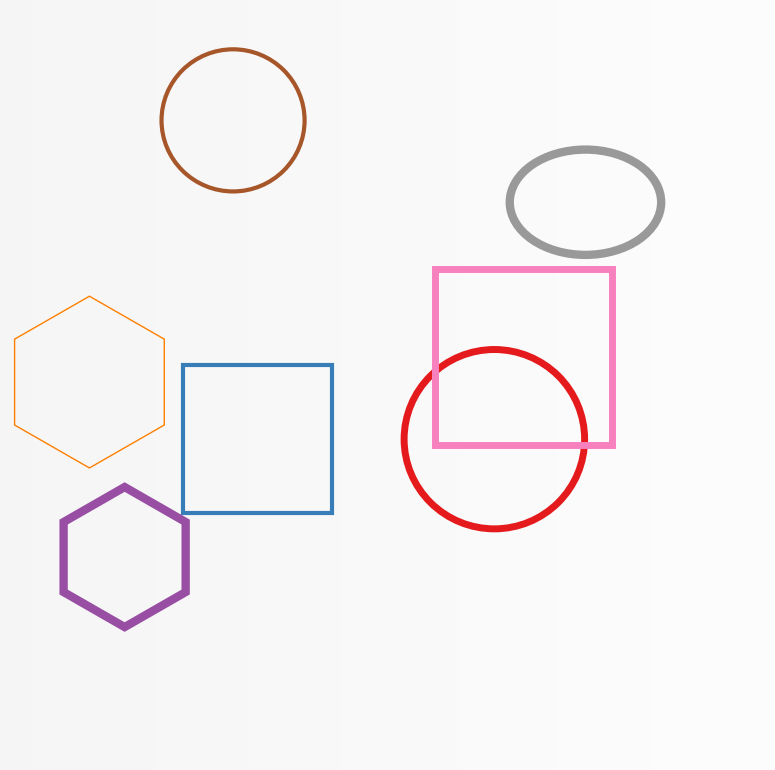[{"shape": "circle", "thickness": 2.5, "radius": 0.58, "center": [0.638, 0.43]}, {"shape": "square", "thickness": 1.5, "radius": 0.48, "center": [0.332, 0.43]}, {"shape": "hexagon", "thickness": 3, "radius": 0.45, "center": [0.161, 0.277]}, {"shape": "hexagon", "thickness": 0.5, "radius": 0.56, "center": [0.115, 0.504]}, {"shape": "circle", "thickness": 1.5, "radius": 0.46, "center": [0.301, 0.844]}, {"shape": "square", "thickness": 2.5, "radius": 0.57, "center": [0.676, 0.536]}, {"shape": "oval", "thickness": 3, "radius": 0.49, "center": [0.755, 0.737]}]